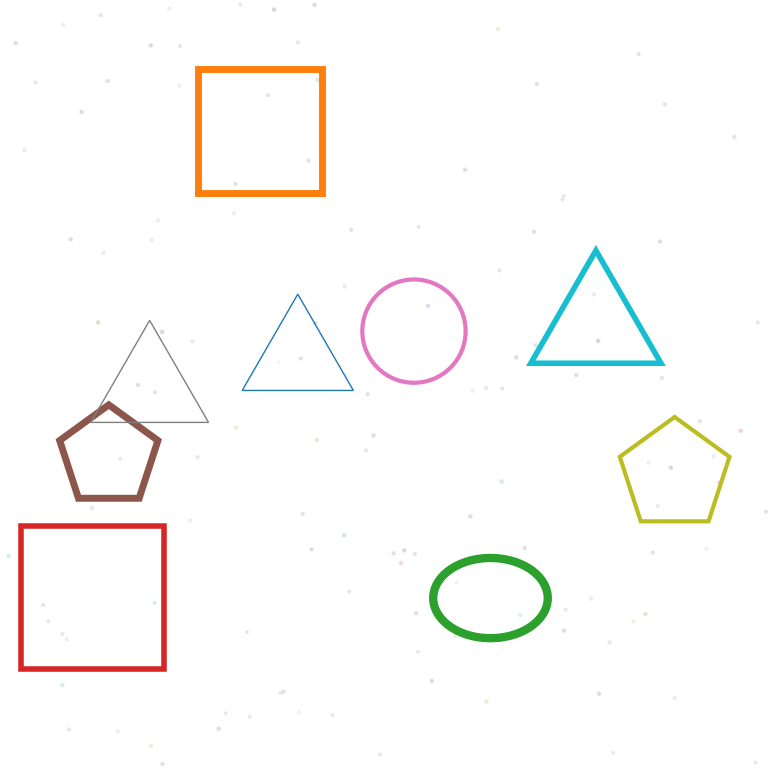[{"shape": "triangle", "thickness": 0.5, "radius": 0.42, "center": [0.387, 0.535]}, {"shape": "square", "thickness": 2.5, "radius": 0.4, "center": [0.337, 0.83]}, {"shape": "oval", "thickness": 3, "radius": 0.37, "center": [0.637, 0.223]}, {"shape": "square", "thickness": 2, "radius": 0.46, "center": [0.12, 0.224]}, {"shape": "pentagon", "thickness": 2.5, "radius": 0.34, "center": [0.141, 0.407]}, {"shape": "circle", "thickness": 1.5, "radius": 0.34, "center": [0.538, 0.57]}, {"shape": "triangle", "thickness": 0.5, "radius": 0.44, "center": [0.194, 0.496]}, {"shape": "pentagon", "thickness": 1.5, "radius": 0.37, "center": [0.876, 0.384]}, {"shape": "triangle", "thickness": 2, "radius": 0.49, "center": [0.774, 0.577]}]